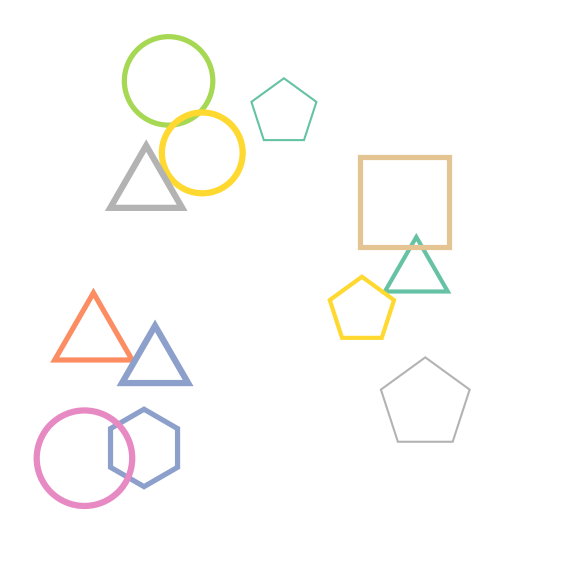[{"shape": "triangle", "thickness": 2, "radius": 0.31, "center": [0.721, 0.526]}, {"shape": "pentagon", "thickness": 1, "radius": 0.3, "center": [0.492, 0.804]}, {"shape": "triangle", "thickness": 2.5, "radius": 0.39, "center": [0.162, 0.415]}, {"shape": "triangle", "thickness": 3, "radius": 0.33, "center": [0.269, 0.369]}, {"shape": "hexagon", "thickness": 2.5, "radius": 0.34, "center": [0.249, 0.223]}, {"shape": "circle", "thickness": 3, "radius": 0.41, "center": [0.146, 0.206]}, {"shape": "circle", "thickness": 2.5, "radius": 0.38, "center": [0.292, 0.859]}, {"shape": "pentagon", "thickness": 2, "radius": 0.29, "center": [0.627, 0.461]}, {"shape": "circle", "thickness": 3, "radius": 0.35, "center": [0.35, 0.734]}, {"shape": "square", "thickness": 2.5, "radius": 0.39, "center": [0.701, 0.649]}, {"shape": "pentagon", "thickness": 1, "radius": 0.4, "center": [0.736, 0.3]}, {"shape": "triangle", "thickness": 3, "radius": 0.36, "center": [0.253, 0.675]}]